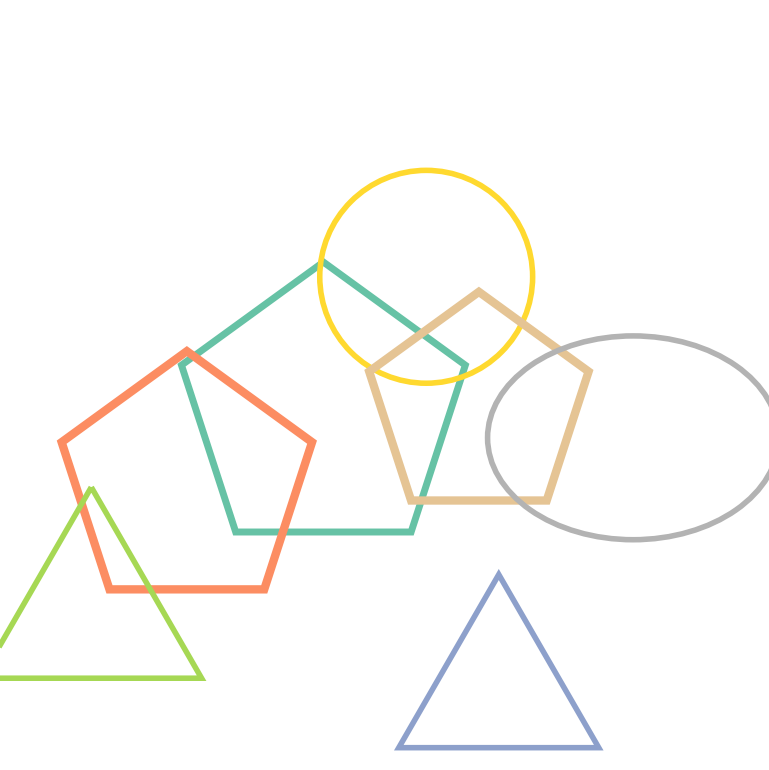[{"shape": "pentagon", "thickness": 2.5, "radius": 0.97, "center": [0.42, 0.466]}, {"shape": "pentagon", "thickness": 3, "radius": 0.85, "center": [0.243, 0.373]}, {"shape": "triangle", "thickness": 2, "radius": 0.75, "center": [0.648, 0.104]}, {"shape": "triangle", "thickness": 2, "radius": 0.83, "center": [0.119, 0.202]}, {"shape": "circle", "thickness": 2, "radius": 0.69, "center": [0.554, 0.641]}, {"shape": "pentagon", "thickness": 3, "radius": 0.75, "center": [0.622, 0.471]}, {"shape": "oval", "thickness": 2, "radius": 0.95, "center": [0.822, 0.431]}]